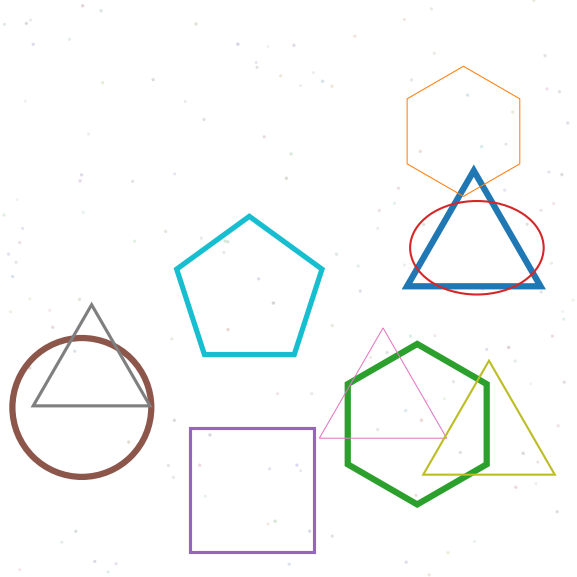[{"shape": "triangle", "thickness": 3, "radius": 0.67, "center": [0.82, 0.57]}, {"shape": "hexagon", "thickness": 0.5, "radius": 0.56, "center": [0.803, 0.772]}, {"shape": "hexagon", "thickness": 3, "radius": 0.69, "center": [0.722, 0.265]}, {"shape": "oval", "thickness": 1, "radius": 0.58, "center": [0.826, 0.57]}, {"shape": "square", "thickness": 1.5, "radius": 0.54, "center": [0.436, 0.151]}, {"shape": "circle", "thickness": 3, "radius": 0.6, "center": [0.142, 0.294]}, {"shape": "triangle", "thickness": 0.5, "radius": 0.64, "center": [0.663, 0.304]}, {"shape": "triangle", "thickness": 1.5, "radius": 0.58, "center": [0.159, 0.355]}, {"shape": "triangle", "thickness": 1, "radius": 0.66, "center": [0.847, 0.243]}, {"shape": "pentagon", "thickness": 2.5, "radius": 0.66, "center": [0.432, 0.492]}]